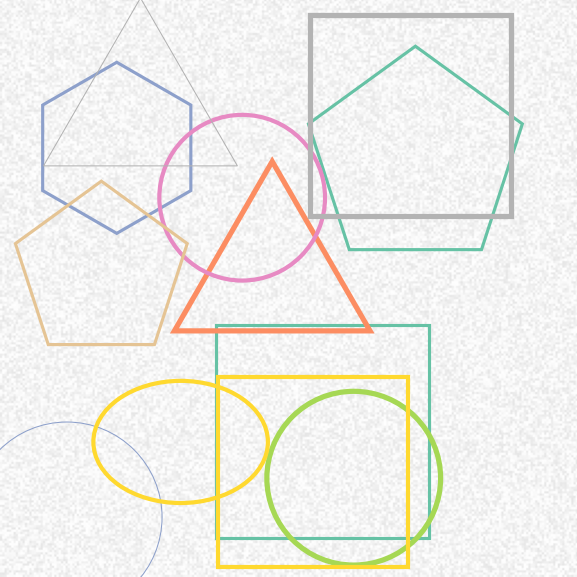[{"shape": "square", "thickness": 1.5, "radius": 0.92, "center": [0.558, 0.252]}, {"shape": "pentagon", "thickness": 1.5, "radius": 0.97, "center": [0.719, 0.724]}, {"shape": "triangle", "thickness": 2.5, "radius": 0.98, "center": [0.471, 0.524]}, {"shape": "circle", "thickness": 0.5, "radius": 0.82, "center": [0.116, 0.104]}, {"shape": "hexagon", "thickness": 1.5, "radius": 0.74, "center": [0.202, 0.743]}, {"shape": "circle", "thickness": 2, "radius": 0.72, "center": [0.419, 0.657]}, {"shape": "circle", "thickness": 2.5, "radius": 0.75, "center": [0.613, 0.171]}, {"shape": "square", "thickness": 2, "radius": 0.82, "center": [0.542, 0.182]}, {"shape": "oval", "thickness": 2, "radius": 0.76, "center": [0.313, 0.234]}, {"shape": "pentagon", "thickness": 1.5, "radius": 0.78, "center": [0.175, 0.529]}, {"shape": "square", "thickness": 2.5, "radius": 0.87, "center": [0.711, 0.799]}, {"shape": "triangle", "thickness": 0.5, "radius": 0.97, "center": [0.243, 0.809]}]